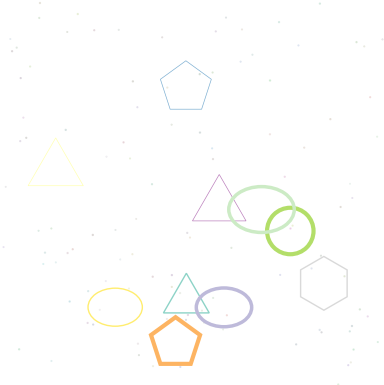[{"shape": "triangle", "thickness": 1, "radius": 0.34, "center": [0.484, 0.222]}, {"shape": "triangle", "thickness": 0.5, "radius": 0.41, "center": [0.145, 0.559]}, {"shape": "oval", "thickness": 2.5, "radius": 0.36, "center": [0.582, 0.202]}, {"shape": "pentagon", "thickness": 0.5, "radius": 0.35, "center": [0.483, 0.773]}, {"shape": "pentagon", "thickness": 3, "radius": 0.33, "center": [0.456, 0.109]}, {"shape": "circle", "thickness": 3, "radius": 0.3, "center": [0.754, 0.4]}, {"shape": "hexagon", "thickness": 1, "radius": 0.35, "center": [0.841, 0.264]}, {"shape": "triangle", "thickness": 0.5, "radius": 0.4, "center": [0.569, 0.466]}, {"shape": "oval", "thickness": 2.5, "radius": 0.43, "center": [0.679, 0.456]}, {"shape": "oval", "thickness": 1, "radius": 0.35, "center": [0.299, 0.202]}]